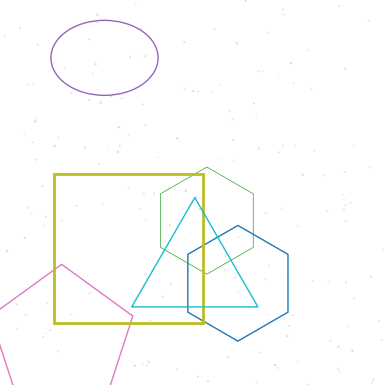[{"shape": "hexagon", "thickness": 1, "radius": 0.75, "center": [0.618, 0.264]}, {"shape": "hexagon", "thickness": 0.5, "radius": 0.7, "center": [0.537, 0.427]}, {"shape": "oval", "thickness": 1, "radius": 0.7, "center": [0.271, 0.85]}, {"shape": "pentagon", "thickness": 1, "radius": 0.97, "center": [0.16, 0.119]}, {"shape": "square", "thickness": 2, "radius": 0.97, "center": [0.334, 0.355]}, {"shape": "triangle", "thickness": 1, "radius": 0.95, "center": [0.506, 0.297]}]